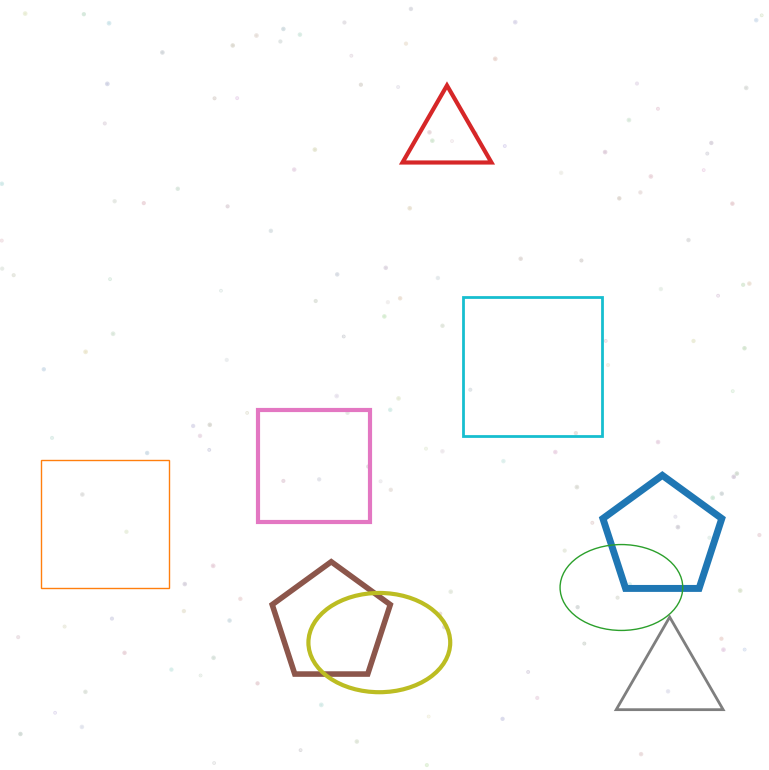[{"shape": "pentagon", "thickness": 2.5, "radius": 0.41, "center": [0.86, 0.301]}, {"shape": "square", "thickness": 0.5, "radius": 0.42, "center": [0.136, 0.319]}, {"shape": "oval", "thickness": 0.5, "radius": 0.4, "center": [0.807, 0.237]}, {"shape": "triangle", "thickness": 1.5, "radius": 0.33, "center": [0.58, 0.822]}, {"shape": "pentagon", "thickness": 2, "radius": 0.4, "center": [0.43, 0.19]}, {"shape": "square", "thickness": 1.5, "radius": 0.36, "center": [0.407, 0.395]}, {"shape": "triangle", "thickness": 1, "radius": 0.4, "center": [0.87, 0.118]}, {"shape": "oval", "thickness": 1.5, "radius": 0.46, "center": [0.493, 0.165]}, {"shape": "square", "thickness": 1, "radius": 0.45, "center": [0.692, 0.524]}]